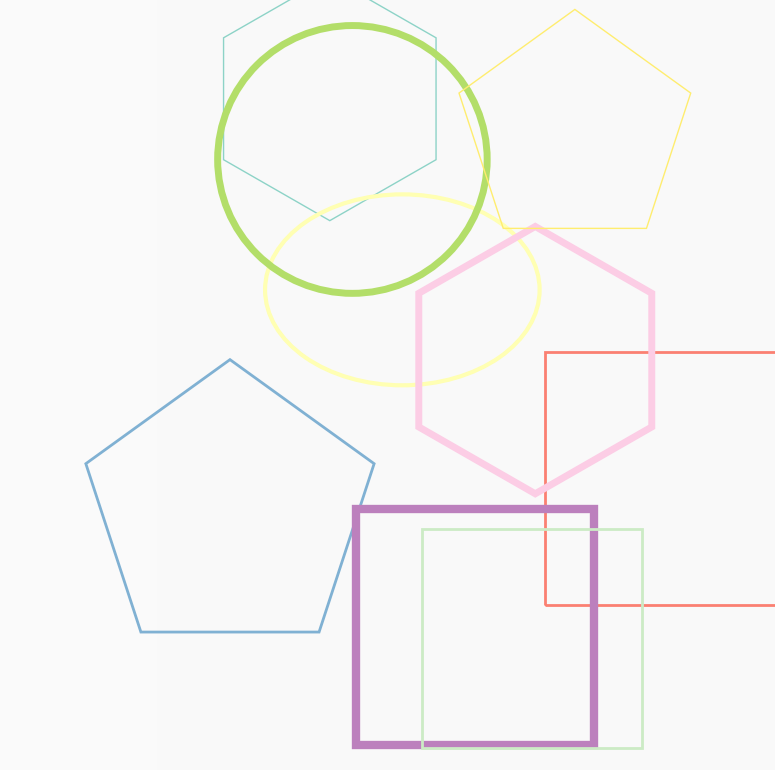[{"shape": "hexagon", "thickness": 0.5, "radius": 0.79, "center": [0.426, 0.872]}, {"shape": "oval", "thickness": 1.5, "radius": 0.89, "center": [0.519, 0.624]}, {"shape": "square", "thickness": 1, "radius": 0.82, "center": [0.868, 0.379]}, {"shape": "pentagon", "thickness": 1, "radius": 0.98, "center": [0.297, 0.337]}, {"shape": "circle", "thickness": 2.5, "radius": 0.87, "center": [0.455, 0.793]}, {"shape": "hexagon", "thickness": 2.5, "radius": 0.87, "center": [0.691, 0.532]}, {"shape": "square", "thickness": 3, "radius": 0.77, "center": [0.613, 0.186]}, {"shape": "square", "thickness": 1, "radius": 0.71, "center": [0.687, 0.171]}, {"shape": "pentagon", "thickness": 0.5, "radius": 0.79, "center": [0.742, 0.831]}]